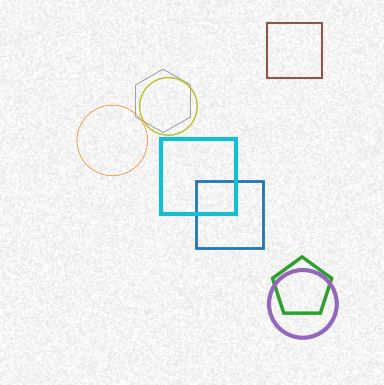[{"shape": "square", "thickness": 2, "radius": 0.43, "center": [0.596, 0.444]}, {"shape": "circle", "thickness": 0.5, "radius": 0.46, "center": [0.292, 0.635]}, {"shape": "pentagon", "thickness": 2.5, "radius": 0.4, "center": [0.785, 0.252]}, {"shape": "circle", "thickness": 3, "radius": 0.44, "center": [0.787, 0.211]}, {"shape": "square", "thickness": 1.5, "radius": 0.36, "center": [0.766, 0.868]}, {"shape": "hexagon", "thickness": 0.5, "radius": 0.41, "center": [0.424, 0.738]}, {"shape": "circle", "thickness": 1, "radius": 0.37, "center": [0.437, 0.724]}, {"shape": "square", "thickness": 3, "radius": 0.49, "center": [0.515, 0.542]}]